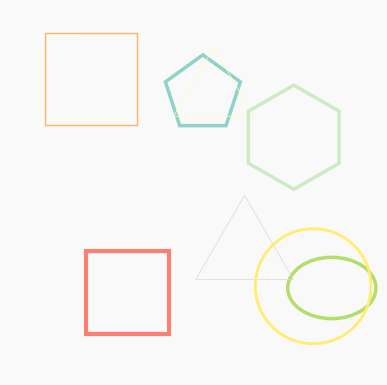[{"shape": "pentagon", "thickness": 2.5, "radius": 0.51, "center": [0.524, 0.756]}, {"shape": "triangle", "thickness": 0.5, "radius": 0.6, "center": [0.552, 0.758]}, {"shape": "square", "thickness": 3, "radius": 0.54, "center": [0.33, 0.24]}, {"shape": "square", "thickness": 1, "radius": 0.59, "center": [0.235, 0.794]}, {"shape": "oval", "thickness": 2.5, "radius": 0.57, "center": [0.856, 0.252]}, {"shape": "triangle", "thickness": 0.5, "radius": 0.73, "center": [0.631, 0.347]}, {"shape": "hexagon", "thickness": 2.5, "radius": 0.68, "center": [0.758, 0.644]}, {"shape": "circle", "thickness": 2, "radius": 0.75, "center": [0.808, 0.257]}]